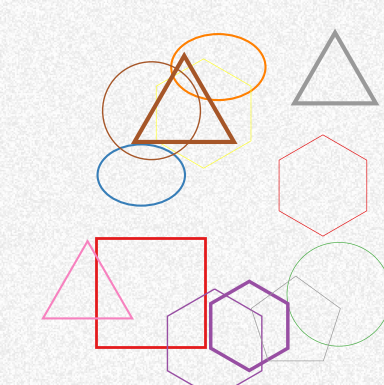[{"shape": "hexagon", "thickness": 0.5, "radius": 0.66, "center": [0.839, 0.518]}, {"shape": "square", "thickness": 2, "radius": 0.71, "center": [0.391, 0.24]}, {"shape": "oval", "thickness": 1.5, "radius": 0.57, "center": [0.367, 0.545]}, {"shape": "circle", "thickness": 0.5, "radius": 0.67, "center": [0.88, 0.236]}, {"shape": "hexagon", "thickness": 2.5, "radius": 0.58, "center": [0.647, 0.153]}, {"shape": "hexagon", "thickness": 1, "radius": 0.71, "center": [0.558, 0.108]}, {"shape": "oval", "thickness": 1.5, "radius": 0.61, "center": [0.567, 0.826]}, {"shape": "hexagon", "thickness": 0.5, "radius": 0.71, "center": [0.529, 0.705]}, {"shape": "circle", "thickness": 1, "radius": 0.64, "center": [0.394, 0.712]}, {"shape": "triangle", "thickness": 3, "radius": 0.75, "center": [0.478, 0.706]}, {"shape": "triangle", "thickness": 1.5, "radius": 0.67, "center": [0.227, 0.24]}, {"shape": "triangle", "thickness": 3, "radius": 0.61, "center": [0.87, 0.793]}, {"shape": "pentagon", "thickness": 0.5, "radius": 0.61, "center": [0.768, 0.161]}]